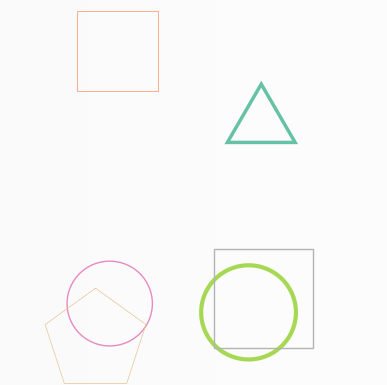[{"shape": "triangle", "thickness": 2.5, "radius": 0.5, "center": [0.674, 0.681]}, {"shape": "square", "thickness": 0.5, "radius": 0.52, "center": [0.303, 0.868]}, {"shape": "circle", "thickness": 1, "radius": 0.55, "center": [0.283, 0.212]}, {"shape": "circle", "thickness": 3, "radius": 0.61, "center": [0.641, 0.189]}, {"shape": "pentagon", "thickness": 0.5, "radius": 0.68, "center": [0.246, 0.115]}, {"shape": "square", "thickness": 1, "radius": 0.64, "center": [0.68, 0.226]}]